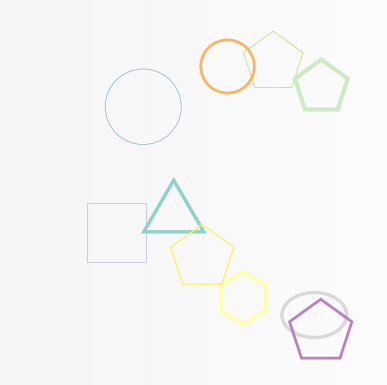[{"shape": "triangle", "thickness": 2.5, "radius": 0.45, "center": [0.448, 0.443]}, {"shape": "hexagon", "thickness": 3, "radius": 0.34, "center": [0.628, 0.226]}, {"shape": "square", "thickness": 0.5, "radius": 0.39, "center": [0.301, 0.396]}, {"shape": "circle", "thickness": 0.5, "radius": 0.49, "center": [0.37, 0.723]}, {"shape": "circle", "thickness": 2, "radius": 0.35, "center": [0.587, 0.827]}, {"shape": "pentagon", "thickness": 0.5, "radius": 0.4, "center": [0.705, 0.838]}, {"shape": "oval", "thickness": 2.5, "radius": 0.42, "center": [0.811, 0.182]}, {"shape": "pentagon", "thickness": 2, "radius": 0.42, "center": [0.828, 0.138]}, {"shape": "pentagon", "thickness": 3, "radius": 0.36, "center": [0.829, 0.774]}, {"shape": "pentagon", "thickness": 1, "radius": 0.43, "center": [0.522, 0.331]}]